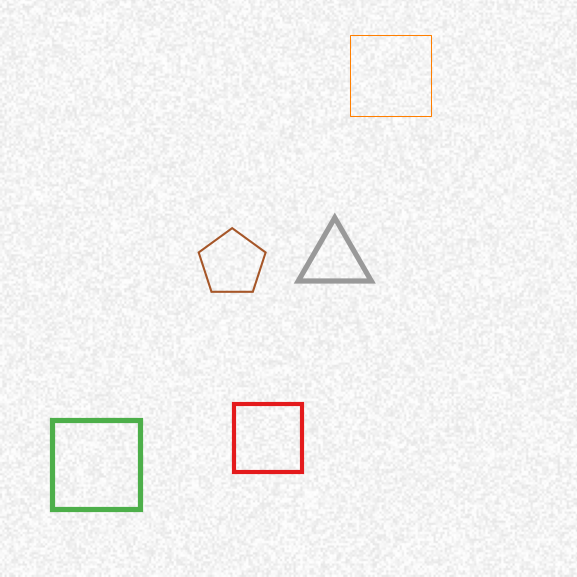[{"shape": "square", "thickness": 2, "radius": 0.3, "center": [0.464, 0.241]}, {"shape": "square", "thickness": 2.5, "radius": 0.38, "center": [0.166, 0.195]}, {"shape": "square", "thickness": 0.5, "radius": 0.35, "center": [0.676, 0.869]}, {"shape": "pentagon", "thickness": 1, "radius": 0.3, "center": [0.402, 0.543]}, {"shape": "triangle", "thickness": 2.5, "radius": 0.37, "center": [0.58, 0.549]}]